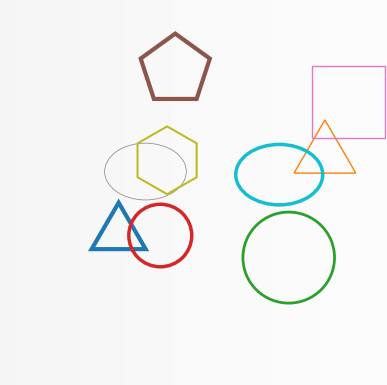[{"shape": "triangle", "thickness": 3, "radius": 0.4, "center": [0.306, 0.393]}, {"shape": "triangle", "thickness": 1, "radius": 0.46, "center": [0.839, 0.596]}, {"shape": "circle", "thickness": 2, "radius": 0.59, "center": [0.745, 0.331]}, {"shape": "circle", "thickness": 2.5, "radius": 0.41, "center": [0.414, 0.388]}, {"shape": "pentagon", "thickness": 3, "radius": 0.47, "center": [0.452, 0.819]}, {"shape": "square", "thickness": 1, "radius": 0.47, "center": [0.899, 0.734]}, {"shape": "oval", "thickness": 0.5, "radius": 0.53, "center": [0.375, 0.554]}, {"shape": "hexagon", "thickness": 1.5, "radius": 0.44, "center": [0.431, 0.584]}, {"shape": "oval", "thickness": 2.5, "radius": 0.56, "center": [0.721, 0.546]}]